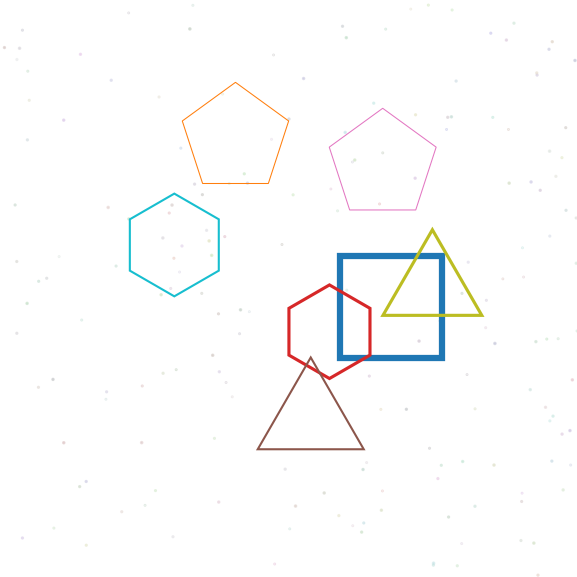[{"shape": "square", "thickness": 3, "radius": 0.44, "center": [0.677, 0.468]}, {"shape": "pentagon", "thickness": 0.5, "radius": 0.48, "center": [0.408, 0.76]}, {"shape": "hexagon", "thickness": 1.5, "radius": 0.41, "center": [0.57, 0.425]}, {"shape": "triangle", "thickness": 1, "radius": 0.53, "center": [0.538, 0.274]}, {"shape": "pentagon", "thickness": 0.5, "radius": 0.49, "center": [0.663, 0.714]}, {"shape": "triangle", "thickness": 1.5, "radius": 0.49, "center": [0.749, 0.502]}, {"shape": "hexagon", "thickness": 1, "radius": 0.44, "center": [0.302, 0.575]}]